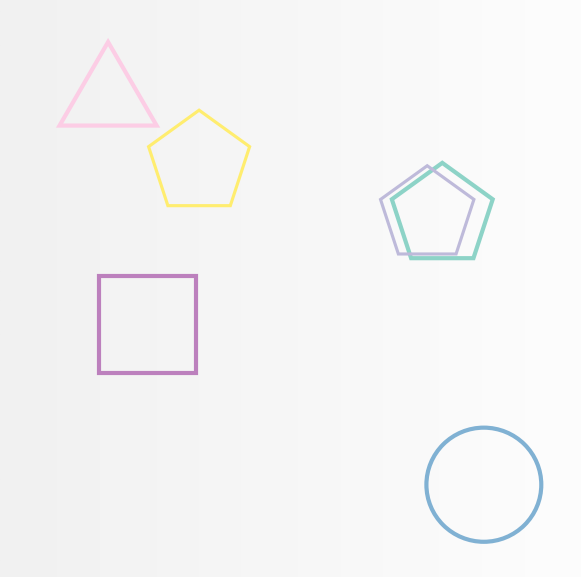[{"shape": "pentagon", "thickness": 2, "radius": 0.46, "center": [0.761, 0.626]}, {"shape": "pentagon", "thickness": 1.5, "radius": 0.42, "center": [0.735, 0.628]}, {"shape": "circle", "thickness": 2, "radius": 0.49, "center": [0.832, 0.16]}, {"shape": "triangle", "thickness": 2, "radius": 0.48, "center": [0.186, 0.83]}, {"shape": "square", "thickness": 2, "radius": 0.42, "center": [0.254, 0.438]}, {"shape": "pentagon", "thickness": 1.5, "radius": 0.46, "center": [0.343, 0.717]}]